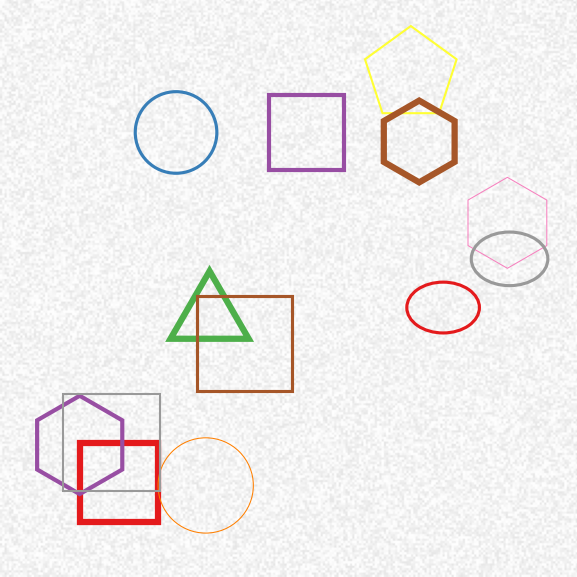[{"shape": "square", "thickness": 3, "radius": 0.34, "center": [0.206, 0.163]}, {"shape": "oval", "thickness": 1.5, "radius": 0.31, "center": [0.767, 0.467]}, {"shape": "circle", "thickness": 1.5, "radius": 0.35, "center": [0.305, 0.77]}, {"shape": "triangle", "thickness": 3, "radius": 0.39, "center": [0.363, 0.452]}, {"shape": "hexagon", "thickness": 2, "radius": 0.43, "center": [0.138, 0.229]}, {"shape": "square", "thickness": 2, "radius": 0.33, "center": [0.531, 0.77]}, {"shape": "circle", "thickness": 0.5, "radius": 0.41, "center": [0.356, 0.159]}, {"shape": "pentagon", "thickness": 1, "radius": 0.42, "center": [0.711, 0.871]}, {"shape": "square", "thickness": 1.5, "radius": 0.41, "center": [0.424, 0.404]}, {"shape": "hexagon", "thickness": 3, "radius": 0.35, "center": [0.726, 0.754]}, {"shape": "hexagon", "thickness": 0.5, "radius": 0.39, "center": [0.879, 0.613]}, {"shape": "square", "thickness": 1, "radius": 0.42, "center": [0.192, 0.233]}, {"shape": "oval", "thickness": 1.5, "radius": 0.33, "center": [0.882, 0.551]}]